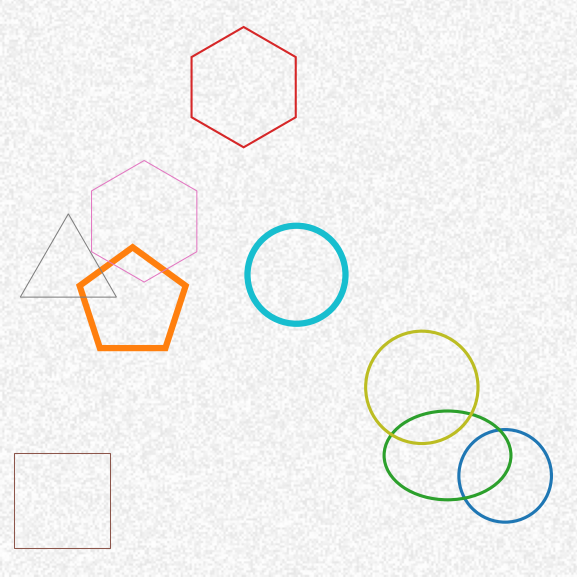[{"shape": "circle", "thickness": 1.5, "radius": 0.4, "center": [0.875, 0.175]}, {"shape": "pentagon", "thickness": 3, "radius": 0.48, "center": [0.23, 0.474]}, {"shape": "oval", "thickness": 1.5, "radius": 0.55, "center": [0.775, 0.211]}, {"shape": "hexagon", "thickness": 1, "radius": 0.52, "center": [0.422, 0.848]}, {"shape": "square", "thickness": 0.5, "radius": 0.41, "center": [0.107, 0.133]}, {"shape": "hexagon", "thickness": 0.5, "radius": 0.53, "center": [0.25, 0.616]}, {"shape": "triangle", "thickness": 0.5, "radius": 0.48, "center": [0.118, 0.533]}, {"shape": "circle", "thickness": 1.5, "radius": 0.49, "center": [0.73, 0.328]}, {"shape": "circle", "thickness": 3, "radius": 0.42, "center": [0.513, 0.523]}]